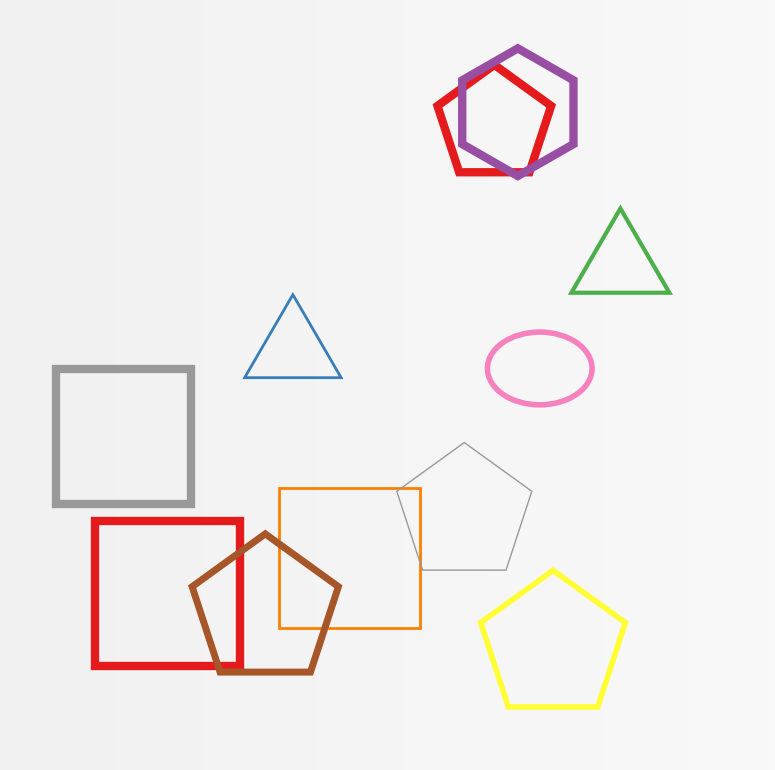[{"shape": "square", "thickness": 3, "radius": 0.47, "center": [0.216, 0.229]}, {"shape": "pentagon", "thickness": 3, "radius": 0.39, "center": [0.638, 0.839]}, {"shape": "triangle", "thickness": 1, "radius": 0.36, "center": [0.378, 0.545]}, {"shape": "triangle", "thickness": 1.5, "radius": 0.36, "center": [0.801, 0.656]}, {"shape": "hexagon", "thickness": 3, "radius": 0.41, "center": [0.668, 0.854]}, {"shape": "square", "thickness": 1, "radius": 0.46, "center": [0.451, 0.275]}, {"shape": "pentagon", "thickness": 2, "radius": 0.49, "center": [0.714, 0.161]}, {"shape": "pentagon", "thickness": 2.5, "radius": 0.5, "center": [0.342, 0.207]}, {"shape": "oval", "thickness": 2, "radius": 0.34, "center": [0.696, 0.521]}, {"shape": "square", "thickness": 3, "radius": 0.44, "center": [0.16, 0.433]}, {"shape": "pentagon", "thickness": 0.5, "radius": 0.46, "center": [0.599, 0.334]}]